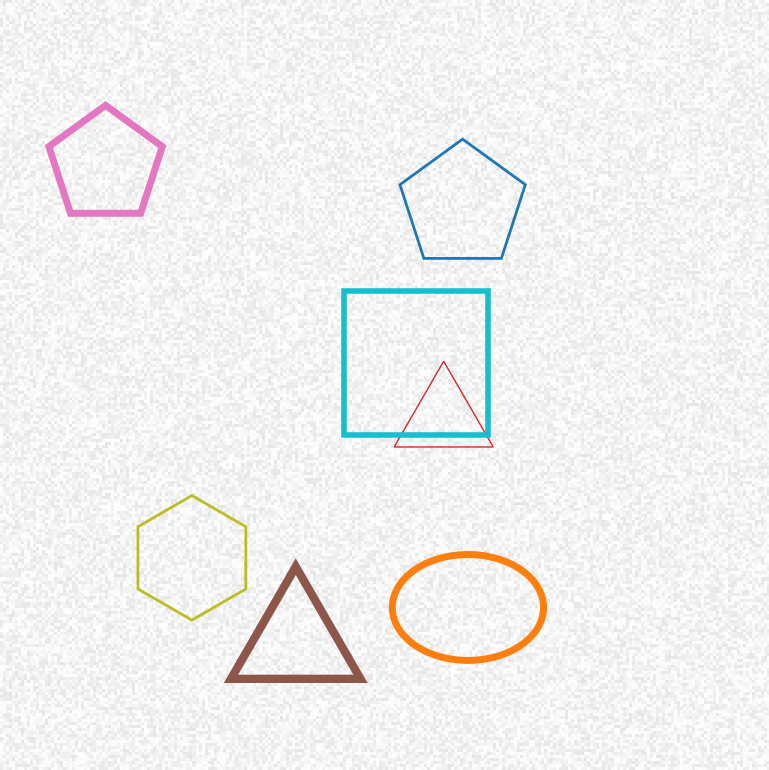[{"shape": "pentagon", "thickness": 1, "radius": 0.43, "center": [0.601, 0.734]}, {"shape": "oval", "thickness": 2.5, "radius": 0.49, "center": [0.608, 0.211]}, {"shape": "triangle", "thickness": 0.5, "radius": 0.37, "center": [0.576, 0.457]}, {"shape": "triangle", "thickness": 3, "radius": 0.49, "center": [0.384, 0.167]}, {"shape": "pentagon", "thickness": 2.5, "radius": 0.39, "center": [0.137, 0.786]}, {"shape": "hexagon", "thickness": 1, "radius": 0.4, "center": [0.249, 0.276]}, {"shape": "square", "thickness": 2, "radius": 0.47, "center": [0.54, 0.529]}]